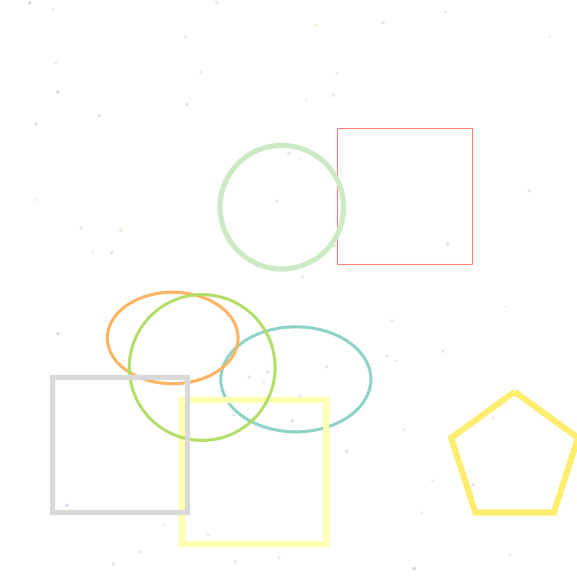[{"shape": "oval", "thickness": 1.5, "radius": 0.65, "center": [0.512, 0.342]}, {"shape": "square", "thickness": 3, "radius": 0.62, "center": [0.44, 0.182]}, {"shape": "square", "thickness": 0.5, "radius": 0.59, "center": [0.7, 0.659]}, {"shape": "oval", "thickness": 1.5, "radius": 0.57, "center": [0.299, 0.414]}, {"shape": "circle", "thickness": 1.5, "radius": 0.63, "center": [0.35, 0.363]}, {"shape": "square", "thickness": 2.5, "radius": 0.58, "center": [0.207, 0.229]}, {"shape": "circle", "thickness": 2.5, "radius": 0.54, "center": [0.488, 0.64]}, {"shape": "pentagon", "thickness": 3, "radius": 0.58, "center": [0.891, 0.205]}]